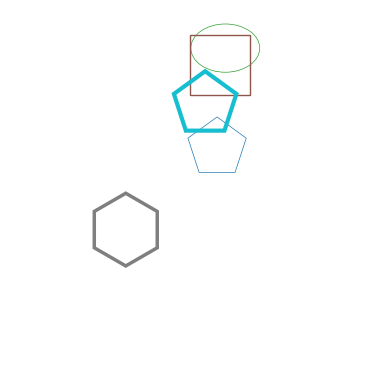[{"shape": "pentagon", "thickness": 0.5, "radius": 0.4, "center": [0.564, 0.617]}, {"shape": "oval", "thickness": 0.5, "radius": 0.45, "center": [0.585, 0.875]}, {"shape": "square", "thickness": 1, "radius": 0.39, "center": [0.572, 0.831]}, {"shape": "hexagon", "thickness": 2.5, "radius": 0.47, "center": [0.327, 0.404]}, {"shape": "pentagon", "thickness": 3, "radius": 0.43, "center": [0.533, 0.73]}]